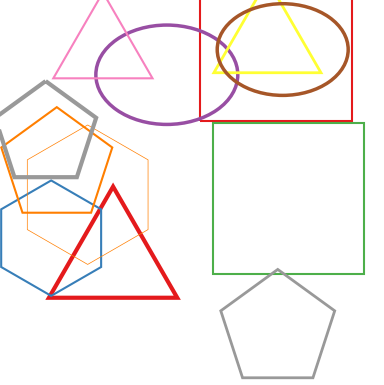[{"shape": "triangle", "thickness": 3, "radius": 0.96, "center": [0.294, 0.323]}, {"shape": "square", "thickness": 1.5, "radius": 0.98, "center": [0.717, 0.882]}, {"shape": "hexagon", "thickness": 1.5, "radius": 0.75, "center": [0.133, 0.381]}, {"shape": "square", "thickness": 1.5, "radius": 0.98, "center": [0.749, 0.484]}, {"shape": "oval", "thickness": 2.5, "radius": 0.92, "center": [0.433, 0.806]}, {"shape": "pentagon", "thickness": 1.5, "radius": 0.76, "center": [0.148, 0.57]}, {"shape": "hexagon", "thickness": 0.5, "radius": 0.91, "center": [0.228, 0.494]}, {"shape": "triangle", "thickness": 2, "radius": 0.8, "center": [0.695, 0.891]}, {"shape": "oval", "thickness": 2.5, "radius": 0.85, "center": [0.734, 0.871]}, {"shape": "triangle", "thickness": 1.5, "radius": 0.74, "center": [0.267, 0.871]}, {"shape": "pentagon", "thickness": 3, "radius": 0.69, "center": [0.119, 0.651]}, {"shape": "pentagon", "thickness": 2, "radius": 0.78, "center": [0.721, 0.145]}]